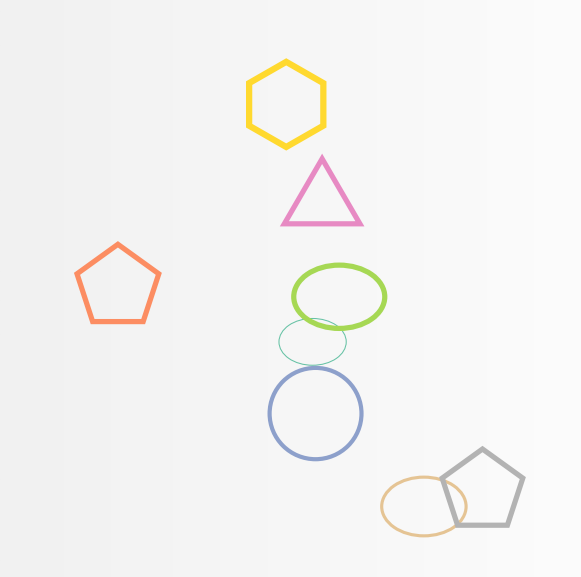[{"shape": "oval", "thickness": 0.5, "radius": 0.29, "center": [0.538, 0.407]}, {"shape": "pentagon", "thickness": 2.5, "radius": 0.37, "center": [0.203, 0.502]}, {"shape": "circle", "thickness": 2, "radius": 0.4, "center": [0.543, 0.283]}, {"shape": "triangle", "thickness": 2.5, "radius": 0.38, "center": [0.554, 0.649]}, {"shape": "oval", "thickness": 2.5, "radius": 0.39, "center": [0.584, 0.485]}, {"shape": "hexagon", "thickness": 3, "radius": 0.37, "center": [0.492, 0.818]}, {"shape": "oval", "thickness": 1.5, "radius": 0.36, "center": [0.729, 0.122]}, {"shape": "pentagon", "thickness": 2.5, "radius": 0.36, "center": [0.83, 0.149]}]